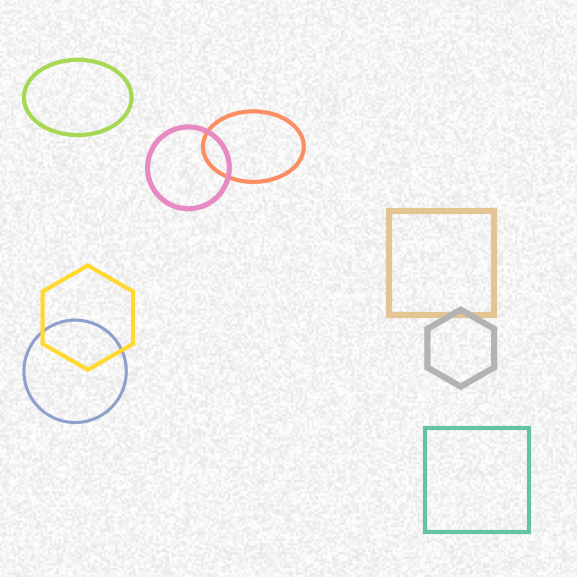[{"shape": "square", "thickness": 2, "radius": 0.45, "center": [0.826, 0.168]}, {"shape": "oval", "thickness": 2, "radius": 0.44, "center": [0.439, 0.745]}, {"shape": "circle", "thickness": 1.5, "radius": 0.44, "center": [0.13, 0.356]}, {"shape": "circle", "thickness": 2.5, "radius": 0.35, "center": [0.326, 0.708]}, {"shape": "oval", "thickness": 2, "radius": 0.47, "center": [0.135, 0.83]}, {"shape": "hexagon", "thickness": 2, "radius": 0.45, "center": [0.152, 0.449]}, {"shape": "square", "thickness": 3, "radius": 0.45, "center": [0.765, 0.543]}, {"shape": "hexagon", "thickness": 3, "radius": 0.33, "center": [0.798, 0.396]}]